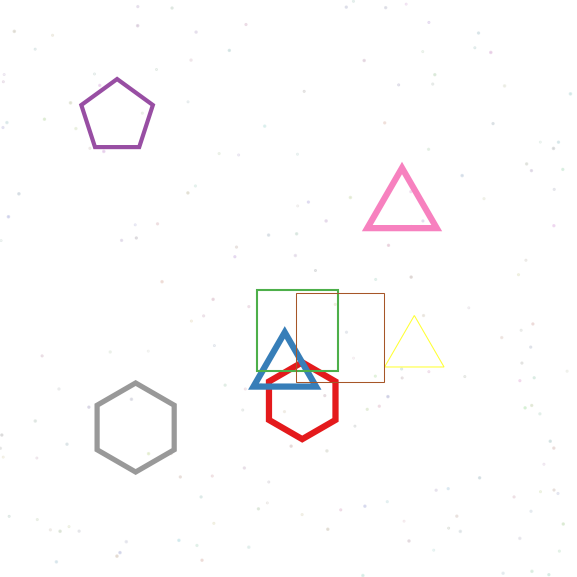[{"shape": "hexagon", "thickness": 3, "radius": 0.33, "center": [0.523, 0.305]}, {"shape": "triangle", "thickness": 3, "radius": 0.31, "center": [0.493, 0.361]}, {"shape": "square", "thickness": 1, "radius": 0.35, "center": [0.515, 0.427]}, {"shape": "pentagon", "thickness": 2, "radius": 0.33, "center": [0.203, 0.797]}, {"shape": "triangle", "thickness": 0.5, "radius": 0.3, "center": [0.717, 0.393]}, {"shape": "square", "thickness": 0.5, "radius": 0.38, "center": [0.589, 0.415]}, {"shape": "triangle", "thickness": 3, "radius": 0.35, "center": [0.696, 0.639]}, {"shape": "hexagon", "thickness": 2.5, "radius": 0.39, "center": [0.235, 0.259]}]